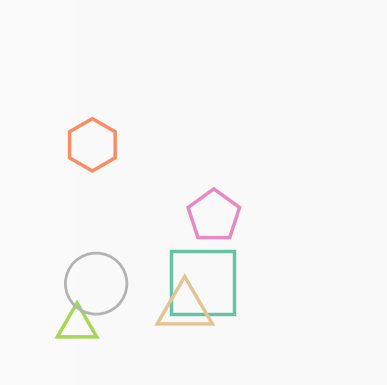[{"shape": "square", "thickness": 2.5, "radius": 0.41, "center": [0.522, 0.266]}, {"shape": "hexagon", "thickness": 2.5, "radius": 0.34, "center": [0.238, 0.624]}, {"shape": "pentagon", "thickness": 2.5, "radius": 0.35, "center": [0.552, 0.439]}, {"shape": "triangle", "thickness": 2.5, "radius": 0.29, "center": [0.199, 0.154]}, {"shape": "triangle", "thickness": 2.5, "radius": 0.41, "center": [0.477, 0.2]}, {"shape": "circle", "thickness": 2, "radius": 0.4, "center": [0.248, 0.263]}]